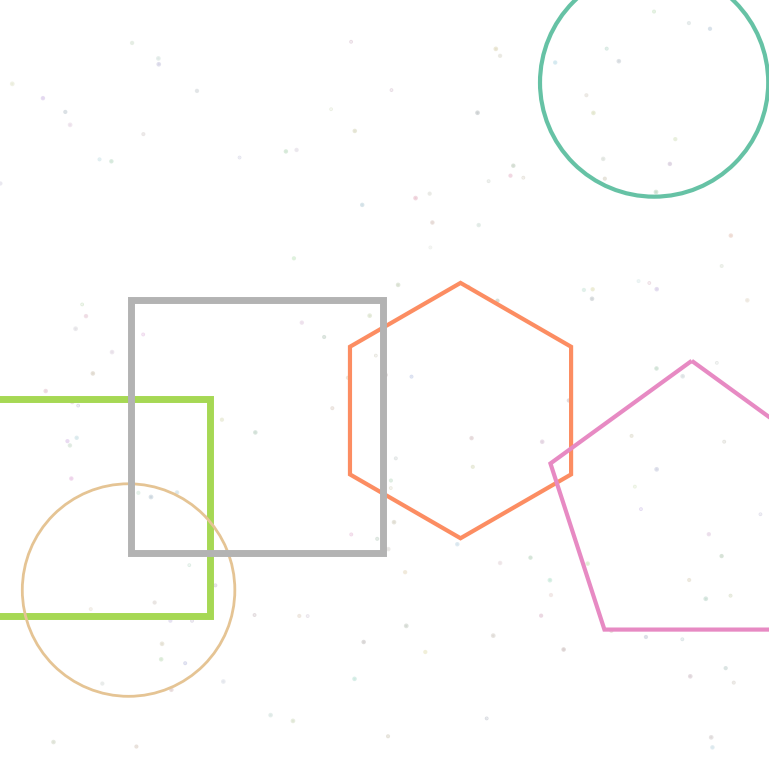[{"shape": "circle", "thickness": 1.5, "radius": 0.74, "center": [0.849, 0.893]}, {"shape": "hexagon", "thickness": 1.5, "radius": 0.83, "center": [0.598, 0.467]}, {"shape": "pentagon", "thickness": 1.5, "radius": 0.96, "center": [0.898, 0.338]}, {"shape": "square", "thickness": 2.5, "radius": 0.71, "center": [0.131, 0.341]}, {"shape": "circle", "thickness": 1, "radius": 0.69, "center": [0.167, 0.234]}, {"shape": "square", "thickness": 2.5, "radius": 0.82, "center": [0.334, 0.447]}]